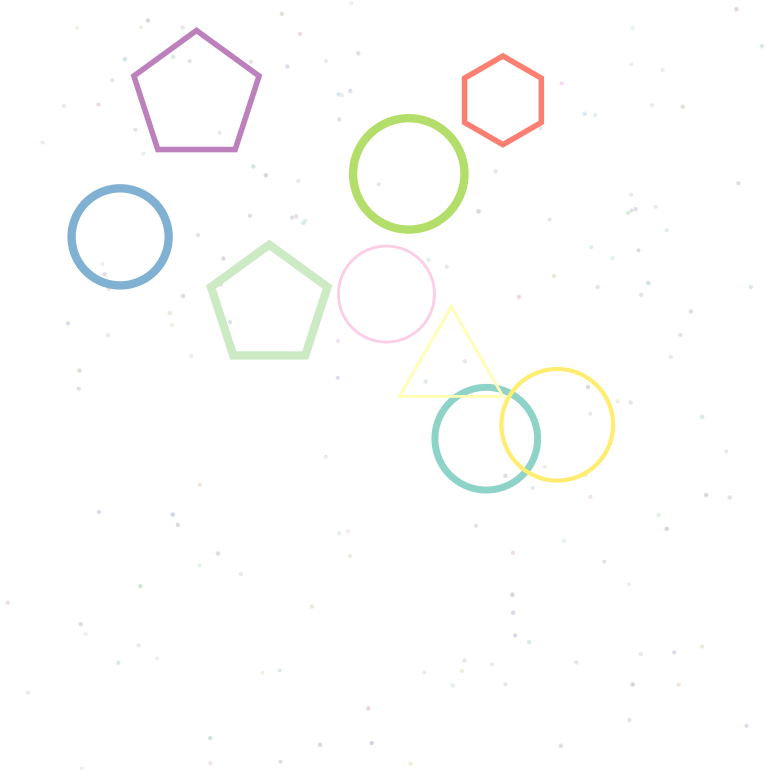[{"shape": "circle", "thickness": 2.5, "radius": 0.33, "center": [0.632, 0.43]}, {"shape": "triangle", "thickness": 1, "radius": 0.39, "center": [0.586, 0.524]}, {"shape": "hexagon", "thickness": 2, "radius": 0.29, "center": [0.653, 0.87]}, {"shape": "circle", "thickness": 3, "radius": 0.32, "center": [0.156, 0.692]}, {"shape": "circle", "thickness": 3, "radius": 0.36, "center": [0.531, 0.774]}, {"shape": "circle", "thickness": 1, "radius": 0.31, "center": [0.502, 0.618]}, {"shape": "pentagon", "thickness": 2, "radius": 0.43, "center": [0.255, 0.875]}, {"shape": "pentagon", "thickness": 3, "radius": 0.4, "center": [0.35, 0.603]}, {"shape": "circle", "thickness": 1.5, "radius": 0.36, "center": [0.724, 0.448]}]